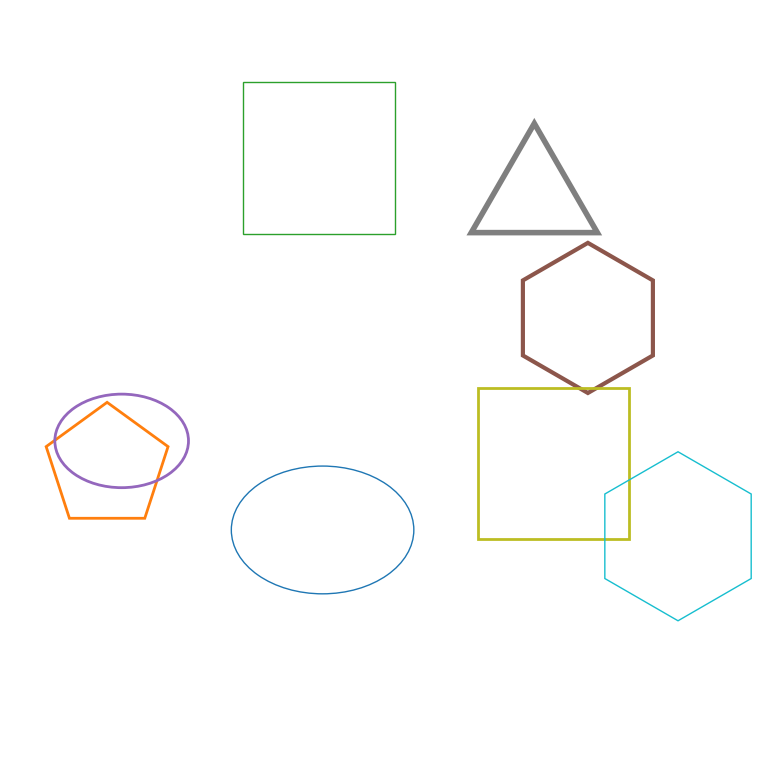[{"shape": "oval", "thickness": 0.5, "radius": 0.59, "center": [0.419, 0.312]}, {"shape": "pentagon", "thickness": 1, "radius": 0.42, "center": [0.139, 0.394]}, {"shape": "square", "thickness": 0.5, "radius": 0.49, "center": [0.414, 0.794]}, {"shape": "oval", "thickness": 1, "radius": 0.43, "center": [0.158, 0.427]}, {"shape": "hexagon", "thickness": 1.5, "radius": 0.49, "center": [0.763, 0.587]}, {"shape": "triangle", "thickness": 2, "radius": 0.47, "center": [0.694, 0.745]}, {"shape": "square", "thickness": 1, "radius": 0.49, "center": [0.719, 0.398]}, {"shape": "hexagon", "thickness": 0.5, "radius": 0.55, "center": [0.881, 0.304]}]